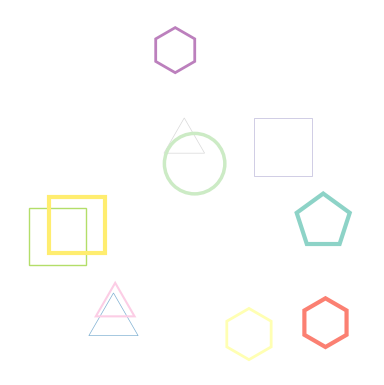[{"shape": "pentagon", "thickness": 3, "radius": 0.36, "center": [0.839, 0.425]}, {"shape": "hexagon", "thickness": 2, "radius": 0.33, "center": [0.647, 0.132]}, {"shape": "square", "thickness": 0.5, "radius": 0.37, "center": [0.735, 0.618]}, {"shape": "hexagon", "thickness": 3, "radius": 0.32, "center": [0.845, 0.162]}, {"shape": "triangle", "thickness": 0.5, "radius": 0.37, "center": [0.295, 0.165]}, {"shape": "square", "thickness": 1, "radius": 0.37, "center": [0.15, 0.385]}, {"shape": "triangle", "thickness": 1.5, "radius": 0.29, "center": [0.299, 0.207]}, {"shape": "triangle", "thickness": 0.5, "radius": 0.31, "center": [0.479, 0.633]}, {"shape": "hexagon", "thickness": 2, "radius": 0.29, "center": [0.455, 0.87]}, {"shape": "circle", "thickness": 2.5, "radius": 0.39, "center": [0.505, 0.575]}, {"shape": "square", "thickness": 3, "radius": 0.36, "center": [0.199, 0.416]}]